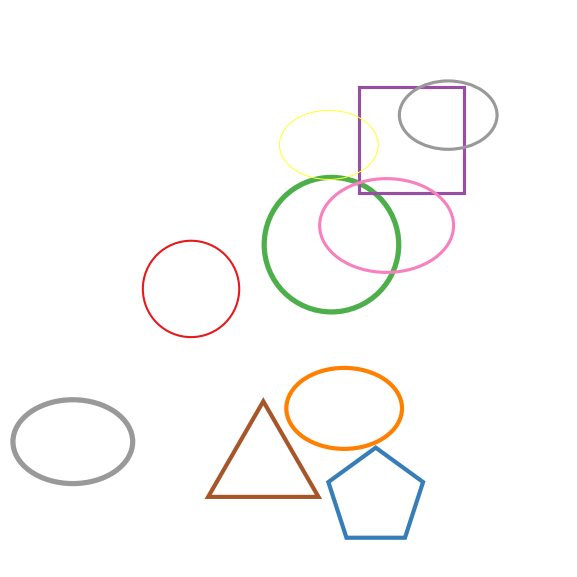[{"shape": "circle", "thickness": 1, "radius": 0.42, "center": [0.331, 0.499]}, {"shape": "pentagon", "thickness": 2, "radius": 0.43, "center": [0.651, 0.138]}, {"shape": "circle", "thickness": 2.5, "radius": 0.58, "center": [0.574, 0.575]}, {"shape": "square", "thickness": 1.5, "radius": 0.46, "center": [0.712, 0.757]}, {"shape": "oval", "thickness": 2, "radius": 0.5, "center": [0.596, 0.292]}, {"shape": "oval", "thickness": 0.5, "radius": 0.43, "center": [0.569, 0.748]}, {"shape": "triangle", "thickness": 2, "radius": 0.55, "center": [0.456, 0.194]}, {"shape": "oval", "thickness": 1.5, "radius": 0.58, "center": [0.669, 0.609]}, {"shape": "oval", "thickness": 1.5, "radius": 0.42, "center": [0.776, 0.8]}, {"shape": "oval", "thickness": 2.5, "radius": 0.52, "center": [0.126, 0.234]}]